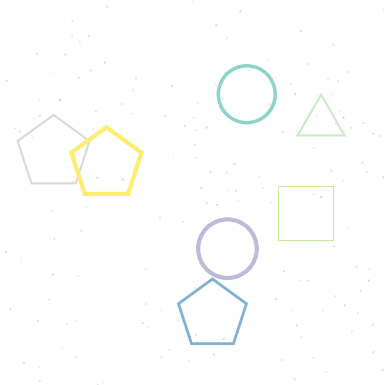[{"shape": "circle", "thickness": 2.5, "radius": 0.37, "center": [0.641, 0.755]}, {"shape": "circle", "thickness": 3, "radius": 0.38, "center": [0.591, 0.354]}, {"shape": "pentagon", "thickness": 2, "radius": 0.46, "center": [0.552, 0.182]}, {"shape": "square", "thickness": 0.5, "radius": 0.35, "center": [0.793, 0.446]}, {"shape": "pentagon", "thickness": 1.5, "radius": 0.49, "center": [0.139, 0.603]}, {"shape": "triangle", "thickness": 1.5, "radius": 0.35, "center": [0.834, 0.684]}, {"shape": "pentagon", "thickness": 3, "radius": 0.48, "center": [0.277, 0.574]}]